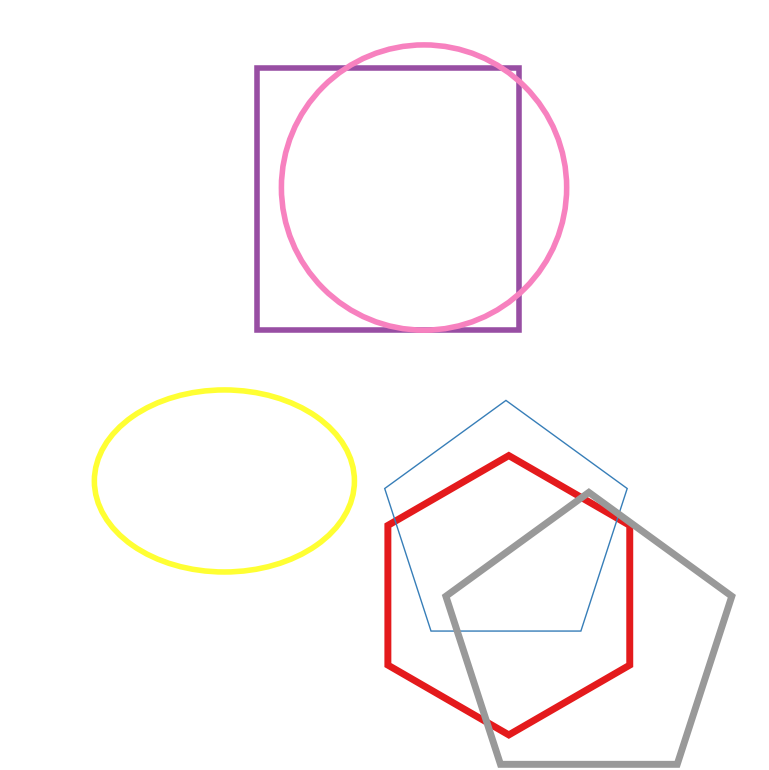[{"shape": "hexagon", "thickness": 2.5, "radius": 0.91, "center": [0.661, 0.227]}, {"shape": "pentagon", "thickness": 0.5, "radius": 0.83, "center": [0.657, 0.314]}, {"shape": "square", "thickness": 2, "radius": 0.85, "center": [0.503, 0.742]}, {"shape": "oval", "thickness": 2, "radius": 0.84, "center": [0.291, 0.375]}, {"shape": "circle", "thickness": 2, "radius": 0.93, "center": [0.551, 0.756]}, {"shape": "pentagon", "thickness": 2.5, "radius": 0.98, "center": [0.765, 0.165]}]